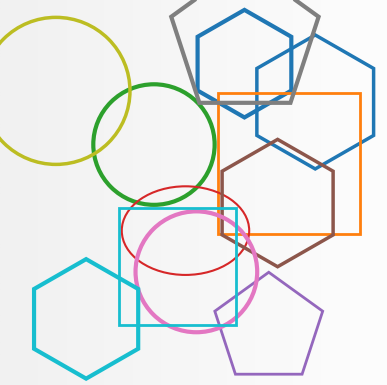[{"shape": "hexagon", "thickness": 3, "radius": 0.7, "center": [0.631, 0.835]}, {"shape": "hexagon", "thickness": 2.5, "radius": 0.87, "center": [0.814, 0.735]}, {"shape": "square", "thickness": 2, "radius": 0.91, "center": [0.747, 0.575]}, {"shape": "circle", "thickness": 3, "radius": 0.78, "center": [0.397, 0.625]}, {"shape": "oval", "thickness": 1.5, "radius": 0.82, "center": [0.479, 0.401]}, {"shape": "pentagon", "thickness": 2, "radius": 0.73, "center": [0.694, 0.146]}, {"shape": "hexagon", "thickness": 2.5, "radius": 0.83, "center": [0.716, 0.473]}, {"shape": "circle", "thickness": 3, "radius": 0.78, "center": [0.507, 0.294]}, {"shape": "pentagon", "thickness": 3, "radius": 1.0, "center": [0.632, 0.895]}, {"shape": "circle", "thickness": 2.5, "radius": 0.95, "center": [0.144, 0.764]}, {"shape": "square", "thickness": 2, "radius": 0.76, "center": [0.458, 0.308]}, {"shape": "hexagon", "thickness": 3, "radius": 0.78, "center": [0.222, 0.172]}]